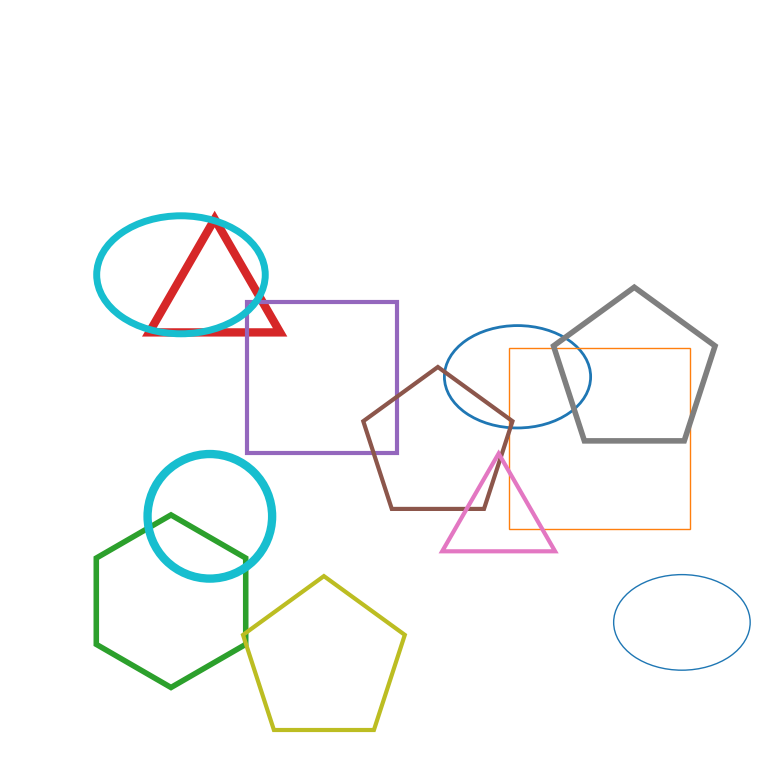[{"shape": "oval", "thickness": 0.5, "radius": 0.44, "center": [0.886, 0.192]}, {"shape": "oval", "thickness": 1, "radius": 0.47, "center": [0.672, 0.511]}, {"shape": "square", "thickness": 0.5, "radius": 0.59, "center": [0.779, 0.43]}, {"shape": "hexagon", "thickness": 2, "radius": 0.56, "center": [0.222, 0.219]}, {"shape": "triangle", "thickness": 3, "radius": 0.49, "center": [0.279, 0.617]}, {"shape": "square", "thickness": 1.5, "radius": 0.49, "center": [0.418, 0.509]}, {"shape": "pentagon", "thickness": 1.5, "radius": 0.51, "center": [0.569, 0.421]}, {"shape": "triangle", "thickness": 1.5, "radius": 0.42, "center": [0.648, 0.326]}, {"shape": "pentagon", "thickness": 2, "radius": 0.55, "center": [0.824, 0.517]}, {"shape": "pentagon", "thickness": 1.5, "radius": 0.55, "center": [0.421, 0.141]}, {"shape": "oval", "thickness": 2.5, "radius": 0.55, "center": [0.235, 0.643]}, {"shape": "circle", "thickness": 3, "radius": 0.4, "center": [0.273, 0.329]}]